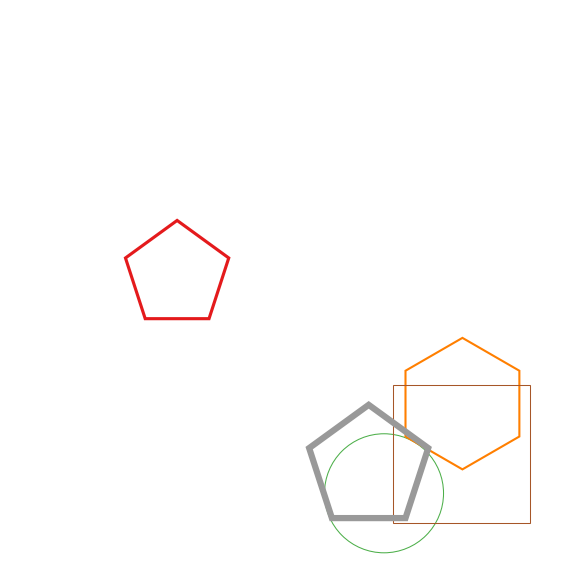[{"shape": "pentagon", "thickness": 1.5, "radius": 0.47, "center": [0.307, 0.523]}, {"shape": "circle", "thickness": 0.5, "radius": 0.52, "center": [0.665, 0.145]}, {"shape": "hexagon", "thickness": 1, "radius": 0.57, "center": [0.801, 0.3]}, {"shape": "square", "thickness": 0.5, "radius": 0.6, "center": [0.799, 0.213]}, {"shape": "pentagon", "thickness": 3, "radius": 0.54, "center": [0.638, 0.19]}]